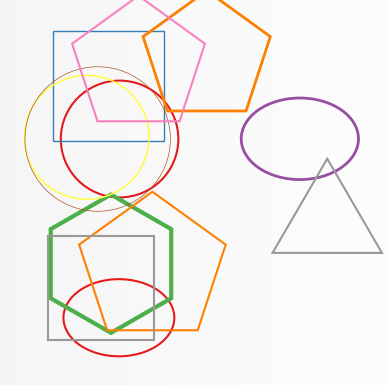[{"shape": "circle", "thickness": 1.5, "radius": 0.76, "center": [0.309, 0.639]}, {"shape": "oval", "thickness": 1.5, "radius": 0.72, "center": [0.307, 0.175]}, {"shape": "square", "thickness": 1, "radius": 0.72, "center": [0.28, 0.777]}, {"shape": "hexagon", "thickness": 3, "radius": 0.9, "center": [0.286, 0.315]}, {"shape": "oval", "thickness": 2, "radius": 0.76, "center": [0.774, 0.64]}, {"shape": "pentagon", "thickness": 2, "radius": 0.86, "center": [0.533, 0.852]}, {"shape": "pentagon", "thickness": 1.5, "radius": 0.99, "center": [0.393, 0.303]}, {"shape": "circle", "thickness": 1, "radius": 0.8, "center": [0.224, 0.643]}, {"shape": "circle", "thickness": 0.5, "radius": 0.94, "center": [0.252, 0.639]}, {"shape": "pentagon", "thickness": 1.5, "radius": 0.9, "center": [0.357, 0.831]}, {"shape": "triangle", "thickness": 1.5, "radius": 0.82, "center": [0.844, 0.425]}, {"shape": "square", "thickness": 1.5, "radius": 0.68, "center": [0.261, 0.252]}]